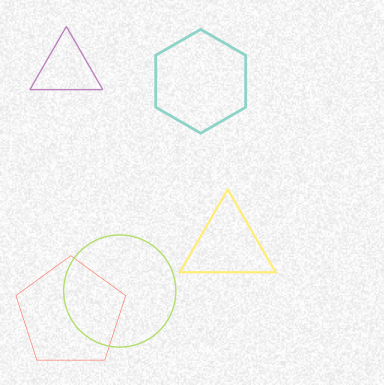[{"shape": "hexagon", "thickness": 2, "radius": 0.67, "center": [0.521, 0.789]}, {"shape": "pentagon", "thickness": 0.5, "radius": 0.75, "center": [0.184, 0.186]}, {"shape": "circle", "thickness": 1, "radius": 0.73, "center": [0.311, 0.244]}, {"shape": "triangle", "thickness": 1, "radius": 0.55, "center": [0.172, 0.822]}, {"shape": "triangle", "thickness": 1.5, "radius": 0.72, "center": [0.592, 0.365]}]